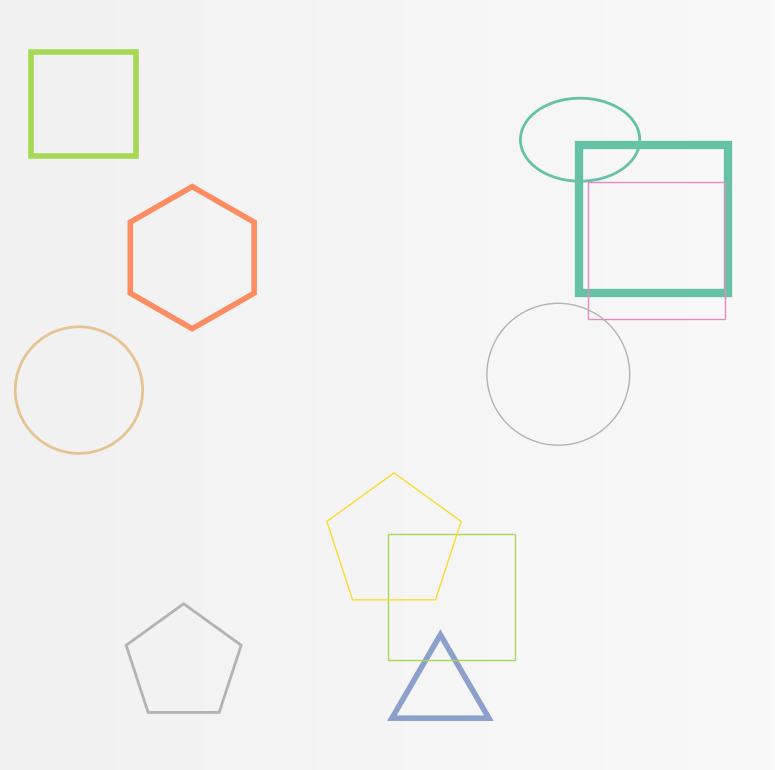[{"shape": "oval", "thickness": 1, "radius": 0.38, "center": [0.748, 0.819]}, {"shape": "square", "thickness": 3, "radius": 0.48, "center": [0.843, 0.715]}, {"shape": "hexagon", "thickness": 2, "radius": 0.46, "center": [0.248, 0.665]}, {"shape": "triangle", "thickness": 2, "radius": 0.36, "center": [0.568, 0.103]}, {"shape": "square", "thickness": 0.5, "radius": 0.44, "center": [0.847, 0.675]}, {"shape": "square", "thickness": 2, "radius": 0.34, "center": [0.108, 0.865]}, {"shape": "square", "thickness": 0.5, "radius": 0.41, "center": [0.583, 0.225]}, {"shape": "pentagon", "thickness": 0.5, "radius": 0.46, "center": [0.508, 0.295]}, {"shape": "circle", "thickness": 1, "radius": 0.41, "center": [0.102, 0.493]}, {"shape": "circle", "thickness": 0.5, "radius": 0.46, "center": [0.72, 0.514]}, {"shape": "pentagon", "thickness": 1, "radius": 0.39, "center": [0.237, 0.138]}]